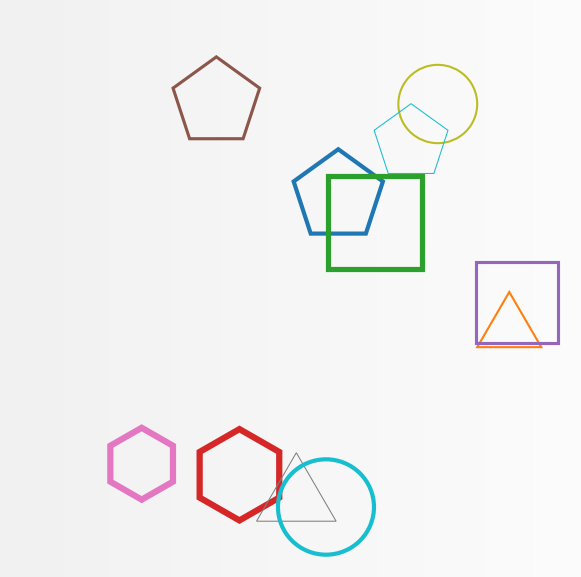[{"shape": "pentagon", "thickness": 2, "radius": 0.4, "center": [0.582, 0.66]}, {"shape": "triangle", "thickness": 1, "radius": 0.32, "center": [0.876, 0.43]}, {"shape": "square", "thickness": 2.5, "radius": 0.41, "center": [0.645, 0.614]}, {"shape": "hexagon", "thickness": 3, "radius": 0.4, "center": [0.412, 0.177]}, {"shape": "square", "thickness": 1.5, "radius": 0.35, "center": [0.889, 0.475]}, {"shape": "pentagon", "thickness": 1.5, "radius": 0.39, "center": [0.372, 0.822]}, {"shape": "hexagon", "thickness": 3, "radius": 0.31, "center": [0.244, 0.196]}, {"shape": "triangle", "thickness": 0.5, "radius": 0.4, "center": [0.51, 0.136]}, {"shape": "circle", "thickness": 1, "radius": 0.34, "center": [0.753, 0.819]}, {"shape": "pentagon", "thickness": 0.5, "radius": 0.33, "center": [0.707, 0.753]}, {"shape": "circle", "thickness": 2, "radius": 0.41, "center": [0.561, 0.121]}]